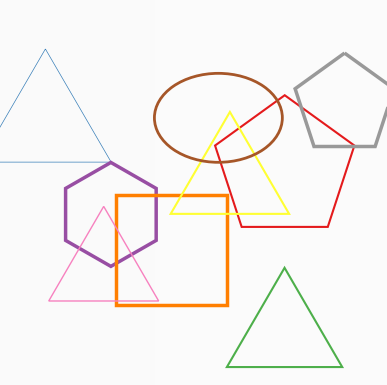[{"shape": "pentagon", "thickness": 1.5, "radius": 0.95, "center": [0.735, 0.564]}, {"shape": "triangle", "thickness": 0.5, "radius": 0.98, "center": [0.117, 0.677]}, {"shape": "triangle", "thickness": 1.5, "radius": 0.86, "center": [0.734, 0.133]}, {"shape": "hexagon", "thickness": 2.5, "radius": 0.67, "center": [0.286, 0.443]}, {"shape": "square", "thickness": 2.5, "radius": 0.72, "center": [0.444, 0.351]}, {"shape": "triangle", "thickness": 1.5, "radius": 0.88, "center": [0.593, 0.533]}, {"shape": "oval", "thickness": 2, "radius": 0.83, "center": [0.564, 0.694]}, {"shape": "triangle", "thickness": 1, "radius": 0.82, "center": [0.268, 0.3]}, {"shape": "pentagon", "thickness": 2.5, "radius": 0.67, "center": [0.889, 0.728]}]